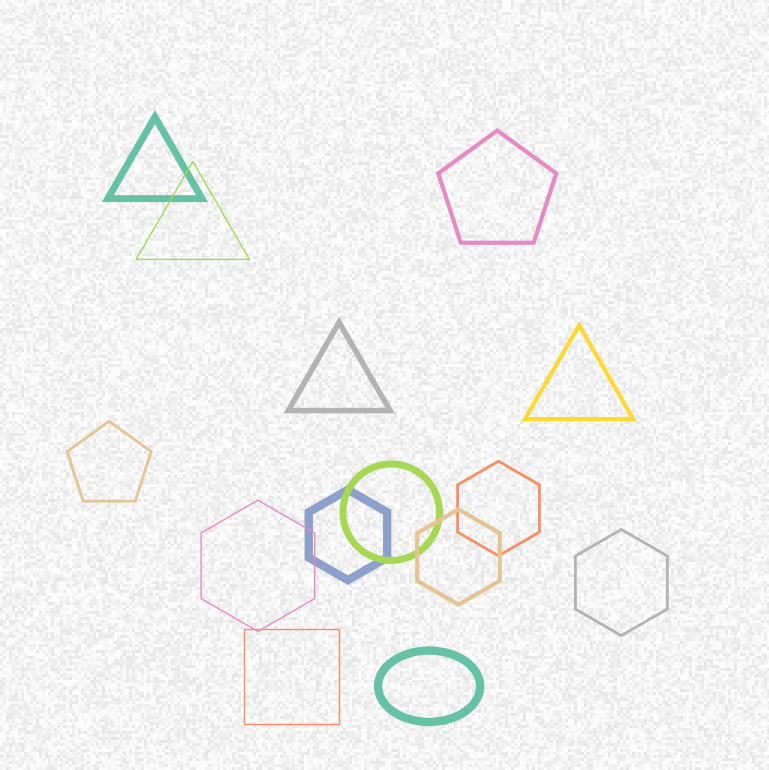[{"shape": "triangle", "thickness": 2.5, "radius": 0.35, "center": [0.201, 0.777]}, {"shape": "oval", "thickness": 3, "radius": 0.33, "center": [0.557, 0.109]}, {"shape": "hexagon", "thickness": 1, "radius": 0.31, "center": [0.647, 0.34]}, {"shape": "square", "thickness": 0.5, "radius": 0.31, "center": [0.378, 0.122]}, {"shape": "hexagon", "thickness": 3, "radius": 0.29, "center": [0.452, 0.305]}, {"shape": "hexagon", "thickness": 0.5, "radius": 0.43, "center": [0.335, 0.265]}, {"shape": "pentagon", "thickness": 1.5, "radius": 0.4, "center": [0.646, 0.75]}, {"shape": "circle", "thickness": 2.5, "radius": 0.31, "center": [0.508, 0.335]}, {"shape": "triangle", "thickness": 0.5, "radius": 0.42, "center": [0.25, 0.706]}, {"shape": "triangle", "thickness": 1.5, "radius": 0.41, "center": [0.752, 0.496]}, {"shape": "pentagon", "thickness": 1, "radius": 0.29, "center": [0.142, 0.396]}, {"shape": "hexagon", "thickness": 1.5, "radius": 0.31, "center": [0.595, 0.277]}, {"shape": "triangle", "thickness": 2, "radius": 0.38, "center": [0.44, 0.505]}, {"shape": "hexagon", "thickness": 1, "radius": 0.34, "center": [0.807, 0.243]}]